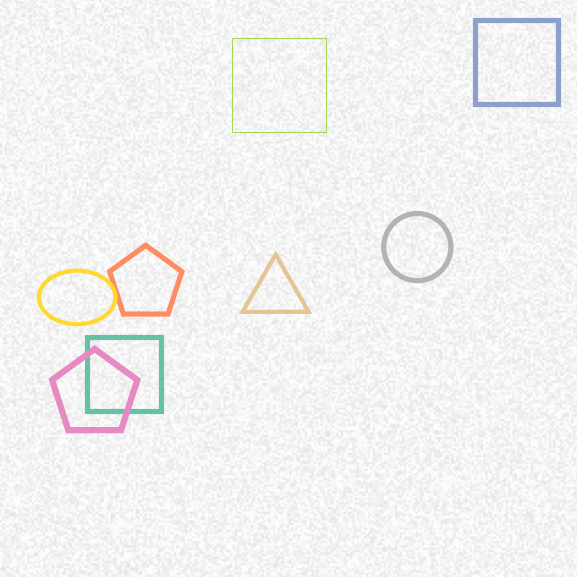[{"shape": "square", "thickness": 2.5, "radius": 0.32, "center": [0.214, 0.352]}, {"shape": "pentagon", "thickness": 2.5, "radius": 0.33, "center": [0.252, 0.509]}, {"shape": "square", "thickness": 2.5, "radius": 0.36, "center": [0.894, 0.892]}, {"shape": "pentagon", "thickness": 3, "radius": 0.39, "center": [0.164, 0.317]}, {"shape": "square", "thickness": 0.5, "radius": 0.41, "center": [0.483, 0.852]}, {"shape": "oval", "thickness": 2, "radius": 0.33, "center": [0.134, 0.484]}, {"shape": "triangle", "thickness": 2, "radius": 0.33, "center": [0.477, 0.492]}, {"shape": "circle", "thickness": 2.5, "radius": 0.29, "center": [0.723, 0.571]}]